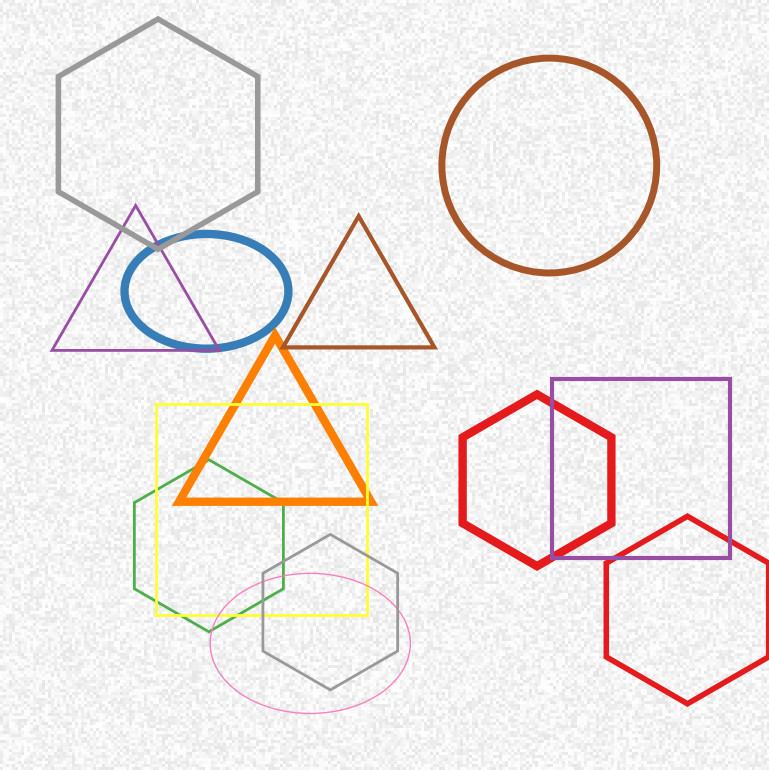[{"shape": "hexagon", "thickness": 2, "radius": 0.61, "center": [0.893, 0.208]}, {"shape": "hexagon", "thickness": 3, "radius": 0.56, "center": [0.697, 0.376]}, {"shape": "oval", "thickness": 3, "radius": 0.53, "center": [0.268, 0.622]}, {"shape": "hexagon", "thickness": 1, "radius": 0.56, "center": [0.271, 0.291]}, {"shape": "square", "thickness": 1.5, "radius": 0.58, "center": [0.832, 0.392]}, {"shape": "triangle", "thickness": 1, "radius": 0.63, "center": [0.176, 0.608]}, {"shape": "triangle", "thickness": 3, "radius": 0.72, "center": [0.357, 0.42]}, {"shape": "square", "thickness": 1, "radius": 0.69, "center": [0.339, 0.338]}, {"shape": "circle", "thickness": 2.5, "radius": 0.7, "center": [0.713, 0.785]}, {"shape": "triangle", "thickness": 1.5, "radius": 0.57, "center": [0.466, 0.606]}, {"shape": "oval", "thickness": 0.5, "radius": 0.65, "center": [0.403, 0.164]}, {"shape": "hexagon", "thickness": 1, "radius": 0.51, "center": [0.429, 0.205]}, {"shape": "hexagon", "thickness": 2, "radius": 0.75, "center": [0.205, 0.826]}]